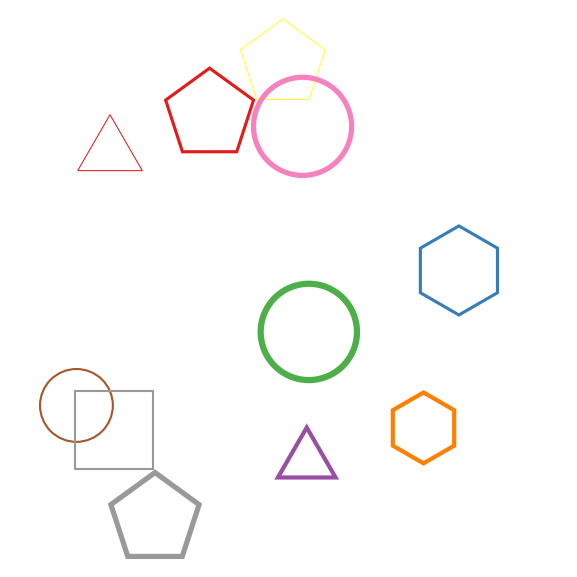[{"shape": "pentagon", "thickness": 1.5, "radius": 0.4, "center": [0.363, 0.801]}, {"shape": "triangle", "thickness": 0.5, "radius": 0.32, "center": [0.19, 0.736]}, {"shape": "hexagon", "thickness": 1.5, "radius": 0.39, "center": [0.795, 0.531]}, {"shape": "circle", "thickness": 3, "radius": 0.42, "center": [0.535, 0.424]}, {"shape": "triangle", "thickness": 2, "radius": 0.29, "center": [0.531, 0.201]}, {"shape": "hexagon", "thickness": 2, "radius": 0.31, "center": [0.733, 0.258]}, {"shape": "pentagon", "thickness": 0.5, "radius": 0.39, "center": [0.49, 0.889]}, {"shape": "circle", "thickness": 1, "radius": 0.32, "center": [0.132, 0.297]}, {"shape": "circle", "thickness": 2.5, "radius": 0.42, "center": [0.524, 0.78]}, {"shape": "pentagon", "thickness": 2.5, "radius": 0.4, "center": [0.268, 0.101]}, {"shape": "square", "thickness": 1, "radius": 0.34, "center": [0.197, 0.254]}]